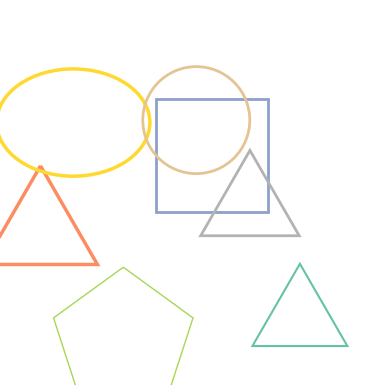[{"shape": "triangle", "thickness": 1.5, "radius": 0.71, "center": [0.779, 0.172]}, {"shape": "triangle", "thickness": 2.5, "radius": 0.85, "center": [0.105, 0.398]}, {"shape": "square", "thickness": 2, "radius": 0.73, "center": [0.551, 0.596]}, {"shape": "pentagon", "thickness": 1, "radius": 0.95, "center": [0.32, 0.115]}, {"shape": "oval", "thickness": 2.5, "radius": 1.0, "center": [0.19, 0.682]}, {"shape": "circle", "thickness": 2, "radius": 0.69, "center": [0.51, 0.688]}, {"shape": "triangle", "thickness": 2, "radius": 0.74, "center": [0.649, 0.462]}]